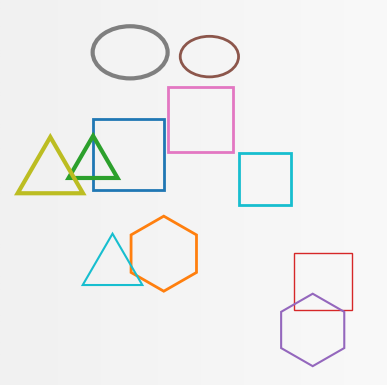[{"shape": "square", "thickness": 2, "radius": 0.46, "center": [0.331, 0.598]}, {"shape": "hexagon", "thickness": 2, "radius": 0.49, "center": [0.423, 0.341]}, {"shape": "triangle", "thickness": 3, "radius": 0.36, "center": [0.24, 0.574]}, {"shape": "square", "thickness": 1, "radius": 0.38, "center": [0.833, 0.269]}, {"shape": "hexagon", "thickness": 1.5, "radius": 0.47, "center": [0.807, 0.143]}, {"shape": "oval", "thickness": 2, "radius": 0.38, "center": [0.54, 0.853]}, {"shape": "square", "thickness": 2, "radius": 0.42, "center": [0.517, 0.69]}, {"shape": "oval", "thickness": 3, "radius": 0.48, "center": [0.336, 0.864]}, {"shape": "triangle", "thickness": 3, "radius": 0.49, "center": [0.13, 0.547]}, {"shape": "square", "thickness": 2, "radius": 0.33, "center": [0.684, 0.536]}, {"shape": "triangle", "thickness": 1.5, "radius": 0.44, "center": [0.29, 0.304]}]